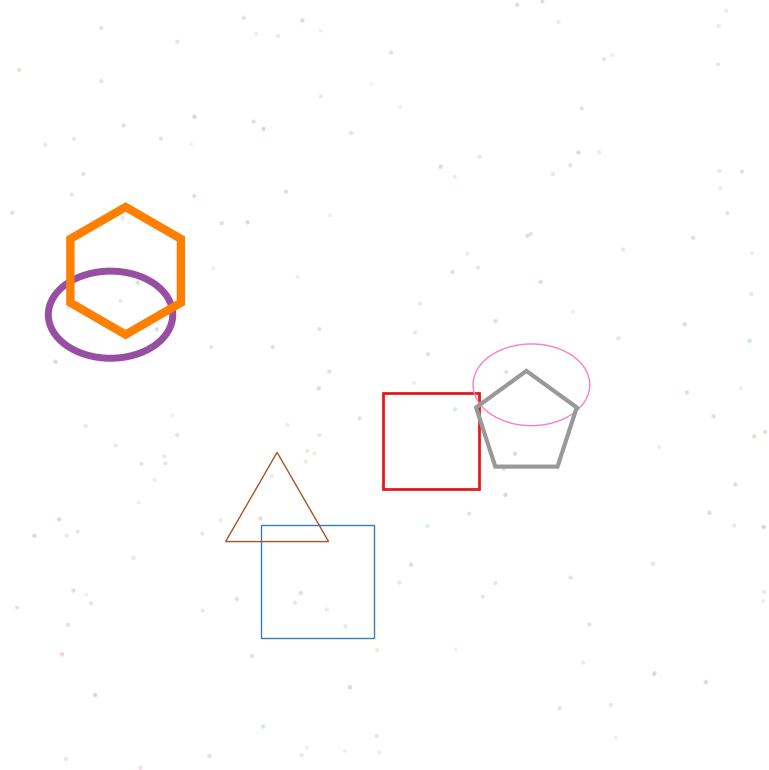[{"shape": "square", "thickness": 1, "radius": 0.31, "center": [0.56, 0.427]}, {"shape": "square", "thickness": 0.5, "radius": 0.37, "center": [0.412, 0.245]}, {"shape": "oval", "thickness": 2.5, "radius": 0.4, "center": [0.144, 0.591]}, {"shape": "hexagon", "thickness": 3, "radius": 0.41, "center": [0.163, 0.648]}, {"shape": "triangle", "thickness": 0.5, "radius": 0.39, "center": [0.36, 0.335]}, {"shape": "oval", "thickness": 0.5, "radius": 0.38, "center": [0.69, 0.5]}, {"shape": "pentagon", "thickness": 1.5, "radius": 0.34, "center": [0.684, 0.45]}]